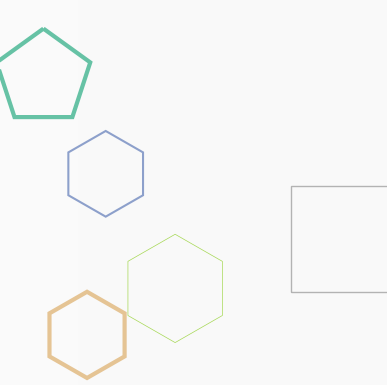[{"shape": "pentagon", "thickness": 3, "radius": 0.64, "center": [0.112, 0.799]}, {"shape": "hexagon", "thickness": 1.5, "radius": 0.56, "center": [0.273, 0.549]}, {"shape": "hexagon", "thickness": 0.5, "radius": 0.7, "center": [0.452, 0.251]}, {"shape": "hexagon", "thickness": 3, "radius": 0.56, "center": [0.225, 0.13]}, {"shape": "square", "thickness": 1, "radius": 0.69, "center": [0.889, 0.379]}]